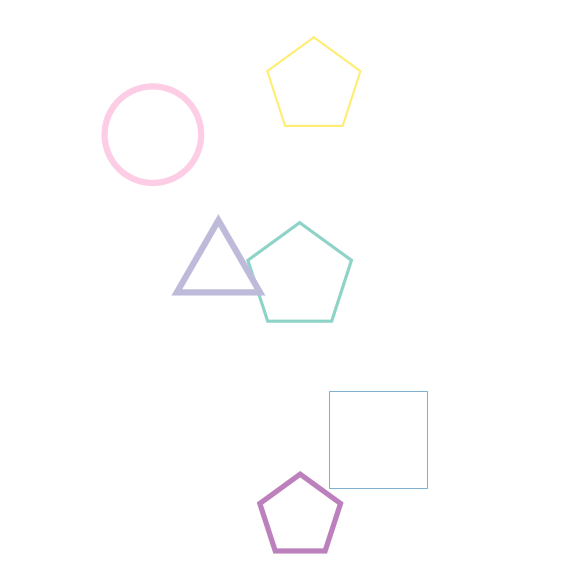[{"shape": "pentagon", "thickness": 1.5, "radius": 0.47, "center": [0.519, 0.519]}, {"shape": "triangle", "thickness": 3, "radius": 0.42, "center": [0.378, 0.534]}, {"shape": "square", "thickness": 0.5, "radius": 0.42, "center": [0.654, 0.238]}, {"shape": "circle", "thickness": 3, "radius": 0.42, "center": [0.265, 0.766]}, {"shape": "pentagon", "thickness": 2.5, "radius": 0.37, "center": [0.52, 0.105]}, {"shape": "pentagon", "thickness": 1, "radius": 0.42, "center": [0.544, 0.85]}]